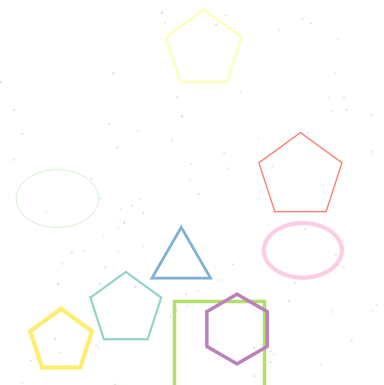[{"shape": "pentagon", "thickness": 1.5, "radius": 0.48, "center": [0.327, 0.197]}, {"shape": "pentagon", "thickness": 1.5, "radius": 0.52, "center": [0.529, 0.871]}, {"shape": "pentagon", "thickness": 1, "radius": 0.57, "center": [0.78, 0.542]}, {"shape": "triangle", "thickness": 2, "radius": 0.44, "center": [0.471, 0.322]}, {"shape": "square", "thickness": 2.5, "radius": 0.59, "center": [0.568, 0.102]}, {"shape": "oval", "thickness": 3, "radius": 0.51, "center": [0.787, 0.35]}, {"shape": "hexagon", "thickness": 2.5, "radius": 0.45, "center": [0.616, 0.145]}, {"shape": "oval", "thickness": 0.5, "radius": 0.54, "center": [0.149, 0.484]}, {"shape": "pentagon", "thickness": 3, "radius": 0.42, "center": [0.159, 0.114]}]